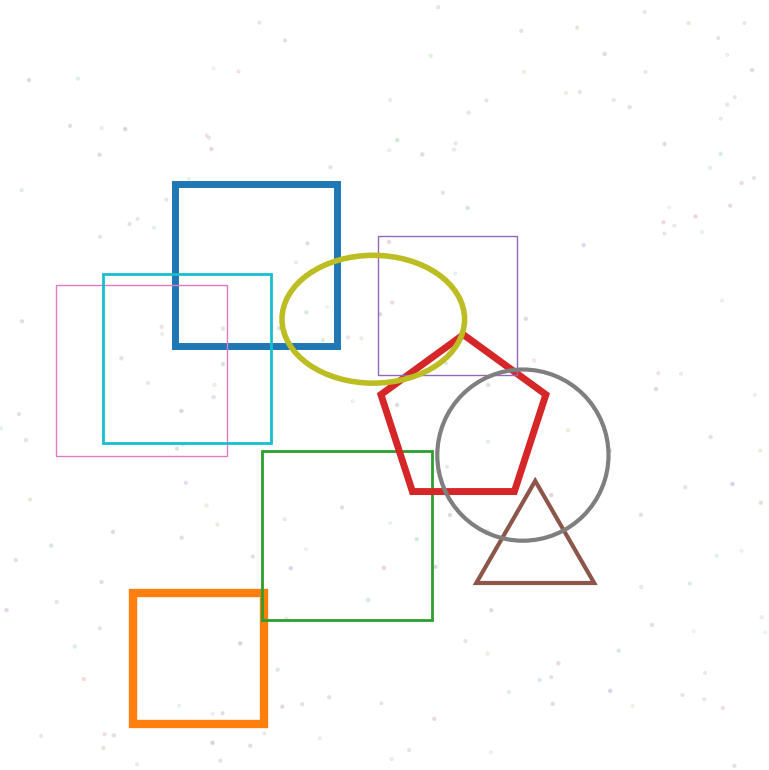[{"shape": "square", "thickness": 2.5, "radius": 0.53, "center": [0.333, 0.656]}, {"shape": "square", "thickness": 3, "radius": 0.42, "center": [0.258, 0.145]}, {"shape": "square", "thickness": 1, "radius": 0.55, "center": [0.451, 0.305]}, {"shape": "pentagon", "thickness": 2.5, "radius": 0.56, "center": [0.602, 0.453]}, {"shape": "square", "thickness": 0.5, "radius": 0.45, "center": [0.581, 0.603]}, {"shape": "triangle", "thickness": 1.5, "radius": 0.44, "center": [0.695, 0.287]}, {"shape": "square", "thickness": 0.5, "radius": 0.55, "center": [0.184, 0.519]}, {"shape": "circle", "thickness": 1.5, "radius": 0.56, "center": [0.679, 0.409]}, {"shape": "oval", "thickness": 2, "radius": 0.59, "center": [0.485, 0.585]}, {"shape": "square", "thickness": 1, "radius": 0.55, "center": [0.243, 0.535]}]